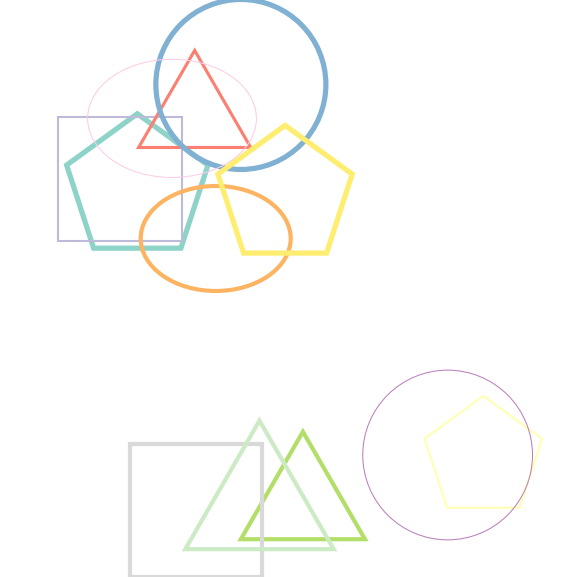[{"shape": "pentagon", "thickness": 2.5, "radius": 0.64, "center": [0.238, 0.673]}, {"shape": "pentagon", "thickness": 1, "radius": 0.53, "center": [0.837, 0.206]}, {"shape": "square", "thickness": 1, "radius": 0.54, "center": [0.208, 0.689]}, {"shape": "triangle", "thickness": 1.5, "radius": 0.56, "center": [0.337, 0.8]}, {"shape": "circle", "thickness": 2.5, "radius": 0.74, "center": [0.417, 0.853]}, {"shape": "oval", "thickness": 2, "radius": 0.65, "center": [0.374, 0.586]}, {"shape": "triangle", "thickness": 2, "radius": 0.62, "center": [0.525, 0.127]}, {"shape": "oval", "thickness": 0.5, "radius": 0.73, "center": [0.298, 0.794]}, {"shape": "square", "thickness": 2, "radius": 0.57, "center": [0.34, 0.115]}, {"shape": "circle", "thickness": 0.5, "radius": 0.73, "center": [0.775, 0.211]}, {"shape": "triangle", "thickness": 2, "radius": 0.74, "center": [0.449, 0.122]}, {"shape": "pentagon", "thickness": 2.5, "radius": 0.61, "center": [0.494, 0.66]}]